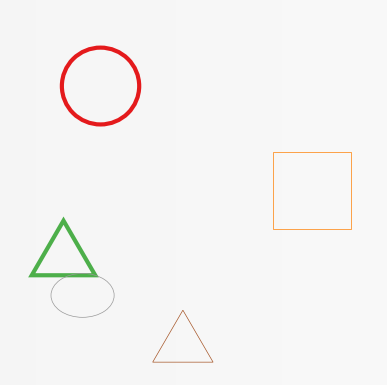[{"shape": "circle", "thickness": 3, "radius": 0.5, "center": [0.259, 0.777]}, {"shape": "triangle", "thickness": 3, "radius": 0.47, "center": [0.164, 0.332]}, {"shape": "square", "thickness": 0.5, "radius": 0.5, "center": [0.806, 0.505]}, {"shape": "triangle", "thickness": 0.5, "radius": 0.45, "center": [0.472, 0.104]}, {"shape": "oval", "thickness": 0.5, "radius": 0.41, "center": [0.213, 0.233]}]